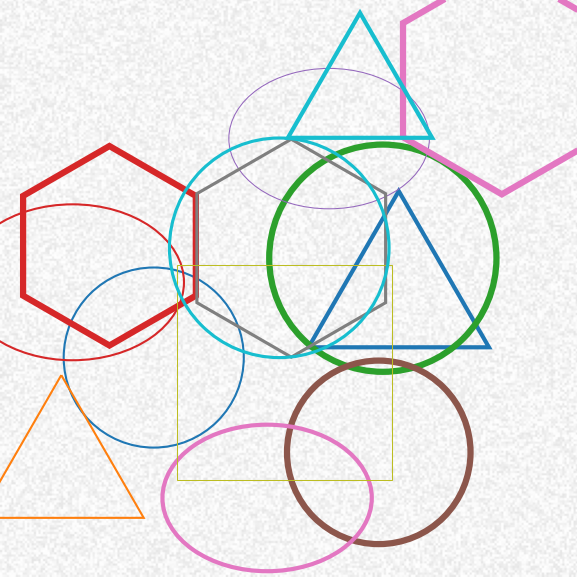[{"shape": "circle", "thickness": 1, "radius": 0.78, "center": [0.266, 0.38]}, {"shape": "triangle", "thickness": 2, "radius": 0.9, "center": [0.69, 0.488]}, {"shape": "triangle", "thickness": 1, "radius": 0.82, "center": [0.106, 0.185]}, {"shape": "circle", "thickness": 3, "radius": 0.98, "center": [0.663, 0.552]}, {"shape": "oval", "thickness": 1, "radius": 0.96, "center": [0.126, 0.51]}, {"shape": "hexagon", "thickness": 3, "radius": 0.86, "center": [0.19, 0.574]}, {"shape": "oval", "thickness": 0.5, "radius": 0.87, "center": [0.57, 0.759]}, {"shape": "circle", "thickness": 3, "radius": 0.79, "center": [0.656, 0.216]}, {"shape": "oval", "thickness": 2, "radius": 0.91, "center": [0.463, 0.137]}, {"shape": "hexagon", "thickness": 3, "radius": 0.99, "center": [0.869, 0.86]}, {"shape": "hexagon", "thickness": 1.5, "radius": 0.94, "center": [0.504, 0.569]}, {"shape": "square", "thickness": 0.5, "radius": 0.93, "center": [0.493, 0.355]}, {"shape": "circle", "thickness": 1.5, "radius": 0.95, "center": [0.484, 0.57]}, {"shape": "triangle", "thickness": 2, "radius": 0.72, "center": [0.623, 0.833]}]